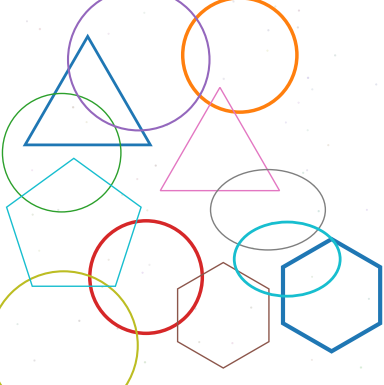[{"shape": "triangle", "thickness": 2, "radius": 0.94, "center": [0.228, 0.718]}, {"shape": "hexagon", "thickness": 3, "radius": 0.73, "center": [0.861, 0.233]}, {"shape": "circle", "thickness": 2.5, "radius": 0.74, "center": [0.623, 0.857]}, {"shape": "circle", "thickness": 1, "radius": 0.77, "center": [0.16, 0.603]}, {"shape": "circle", "thickness": 2.5, "radius": 0.73, "center": [0.379, 0.28]}, {"shape": "circle", "thickness": 1.5, "radius": 0.92, "center": [0.36, 0.845]}, {"shape": "hexagon", "thickness": 1, "radius": 0.68, "center": [0.58, 0.181]}, {"shape": "triangle", "thickness": 1, "radius": 0.89, "center": [0.571, 0.594]}, {"shape": "oval", "thickness": 1, "radius": 0.75, "center": [0.696, 0.455]}, {"shape": "circle", "thickness": 1.5, "radius": 0.96, "center": [0.165, 0.103]}, {"shape": "pentagon", "thickness": 1, "radius": 0.92, "center": [0.192, 0.405]}, {"shape": "oval", "thickness": 2, "radius": 0.69, "center": [0.746, 0.327]}]